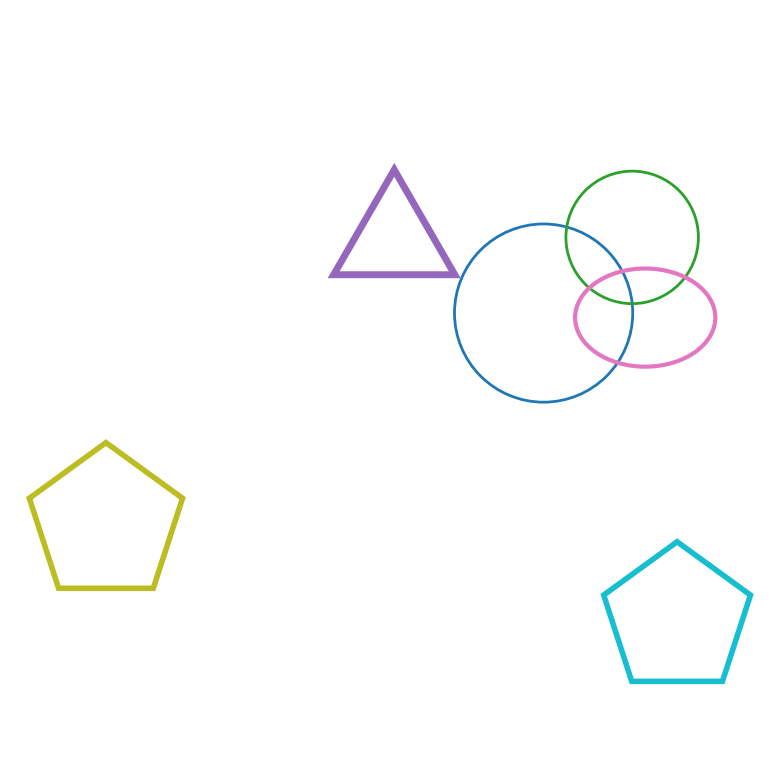[{"shape": "circle", "thickness": 1, "radius": 0.58, "center": [0.706, 0.593]}, {"shape": "circle", "thickness": 1, "radius": 0.43, "center": [0.821, 0.692]}, {"shape": "triangle", "thickness": 2.5, "radius": 0.45, "center": [0.512, 0.689]}, {"shape": "oval", "thickness": 1.5, "radius": 0.46, "center": [0.838, 0.588]}, {"shape": "pentagon", "thickness": 2, "radius": 0.52, "center": [0.138, 0.321]}, {"shape": "pentagon", "thickness": 2, "radius": 0.5, "center": [0.879, 0.196]}]